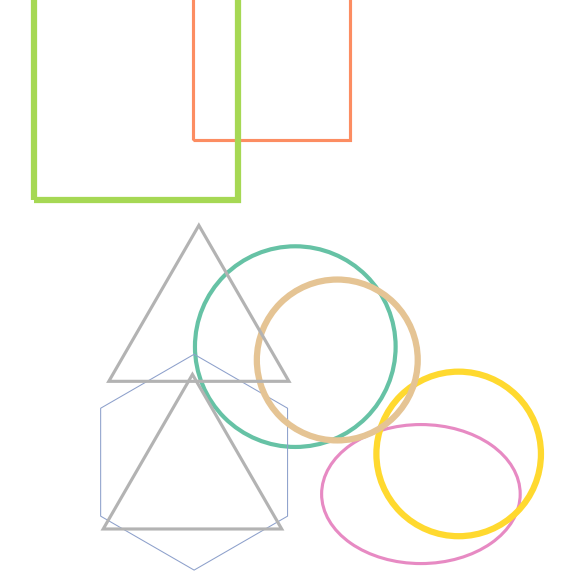[{"shape": "circle", "thickness": 2, "radius": 0.87, "center": [0.511, 0.399]}, {"shape": "square", "thickness": 1.5, "radius": 0.68, "center": [0.47, 0.892]}, {"shape": "hexagon", "thickness": 0.5, "radius": 0.93, "center": [0.336, 0.199]}, {"shape": "oval", "thickness": 1.5, "radius": 0.86, "center": [0.729, 0.144]}, {"shape": "square", "thickness": 3, "radius": 0.88, "center": [0.235, 0.83]}, {"shape": "circle", "thickness": 3, "radius": 0.71, "center": [0.794, 0.213]}, {"shape": "circle", "thickness": 3, "radius": 0.7, "center": [0.584, 0.376]}, {"shape": "triangle", "thickness": 1.5, "radius": 0.89, "center": [0.333, 0.172]}, {"shape": "triangle", "thickness": 1.5, "radius": 0.9, "center": [0.344, 0.429]}]